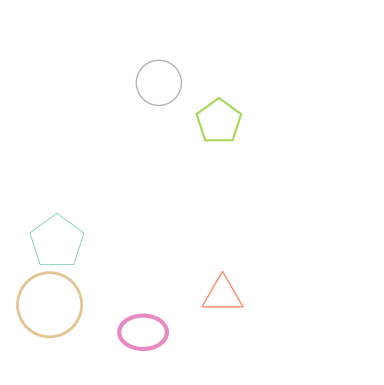[{"shape": "pentagon", "thickness": 0.5, "radius": 0.37, "center": [0.148, 0.372]}, {"shape": "triangle", "thickness": 1, "radius": 0.31, "center": [0.578, 0.234]}, {"shape": "oval", "thickness": 3, "radius": 0.31, "center": [0.372, 0.137]}, {"shape": "pentagon", "thickness": 1.5, "radius": 0.3, "center": [0.569, 0.685]}, {"shape": "circle", "thickness": 2, "radius": 0.42, "center": [0.129, 0.208]}, {"shape": "circle", "thickness": 1, "radius": 0.29, "center": [0.413, 0.785]}]